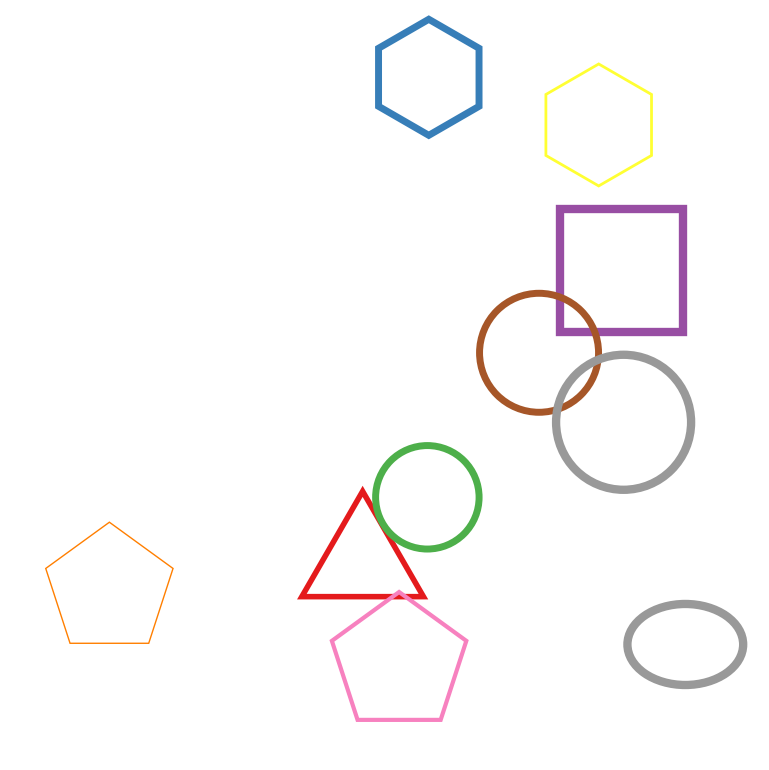[{"shape": "triangle", "thickness": 2, "radius": 0.46, "center": [0.471, 0.271]}, {"shape": "hexagon", "thickness": 2.5, "radius": 0.38, "center": [0.557, 0.9]}, {"shape": "circle", "thickness": 2.5, "radius": 0.34, "center": [0.555, 0.354]}, {"shape": "square", "thickness": 3, "radius": 0.4, "center": [0.807, 0.649]}, {"shape": "pentagon", "thickness": 0.5, "radius": 0.43, "center": [0.142, 0.235]}, {"shape": "hexagon", "thickness": 1, "radius": 0.4, "center": [0.778, 0.838]}, {"shape": "circle", "thickness": 2.5, "radius": 0.39, "center": [0.7, 0.542]}, {"shape": "pentagon", "thickness": 1.5, "radius": 0.46, "center": [0.518, 0.139]}, {"shape": "oval", "thickness": 3, "radius": 0.38, "center": [0.89, 0.163]}, {"shape": "circle", "thickness": 3, "radius": 0.44, "center": [0.81, 0.452]}]